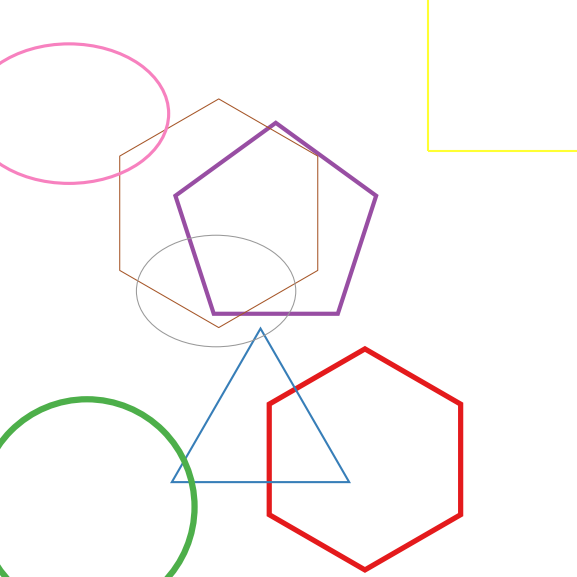[{"shape": "hexagon", "thickness": 2.5, "radius": 0.96, "center": [0.632, 0.204]}, {"shape": "triangle", "thickness": 1, "radius": 0.89, "center": [0.451, 0.253]}, {"shape": "circle", "thickness": 3, "radius": 0.93, "center": [0.151, 0.122]}, {"shape": "pentagon", "thickness": 2, "radius": 0.91, "center": [0.478, 0.604]}, {"shape": "square", "thickness": 1, "radius": 0.69, "center": [0.878, 0.874]}, {"shape": "hexagon", "thickness": 0.5, "radius": 0.99, "center": [0.379, 0.63]}, {"shape": "oval", "thickness": 1.5, "radius": 0.86, "center": [0.119, 0.802]}, {"shape": "oval", "thickness": 0.5, "radius": 0.69, "center": [0.374, 0.495]}]